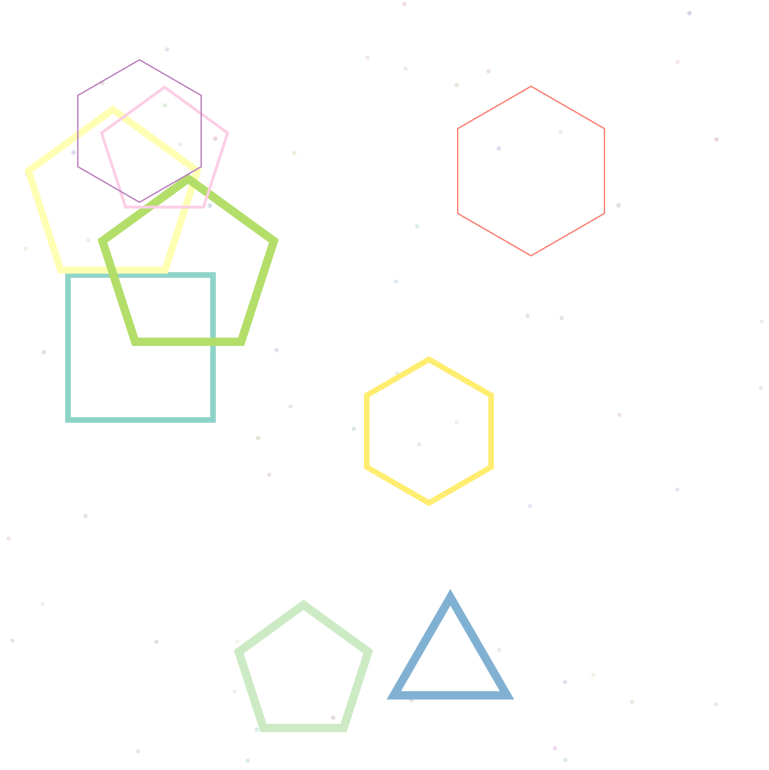[{"shape": "square", "thickness": 2, "radius": 0.47, "center": [0.183, 0.548]}, {"shape": "pentagon", "thickness": 2.5, "radius": 0.58, "center": [0.147, 0.742]}, {"shape": "hexagon", "thickness": 0.5, "radius": 0.55, "center": [0.69, 0.778]}, {"shape": "triangle", "thickness": 3, "radius": 0.42, "center": [0.585, 0.139]}, {"shape": "pentagon", "thickness": 3, "radius": 0.59, "center": [0.244, 0.651]}, {"shape": "pentagon", "thickness": 1, "radius": 0.43, "center": [0.214, 0.801]}, {"shape": "hexagon", "thickness": 0.5, "radius": 0.46, "center": [0.181, 0.83]}, {"shape": "pentagon", "thickness": 3, "radius": 0.44, "center": [0.394, 0.126]}, {"shape": "hexagon", "thickness": 2, "radius": 0.47, "center": [0.557, 0.44]}]